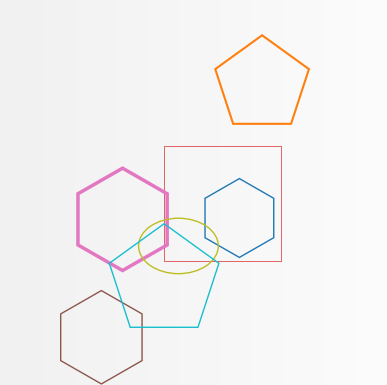[{"shape": "hexagon", "thickness": 1, "radius": 0.51, "center": [0.618, 0.434]}, {"shape": "pentagon", "thickness": 1.5, "radius": 0.64, "center": [0.676, 0.781]}, {"shape": "square", "thickness": 0.5, "radius": 0.75, "center": [0.574, 0.472]}, {"shape": "hexagon", "thickness": 1, "radius": 0.61, "center": [0.262, 0.124]}, {"shape": "hexagon", "thickness": 2.5, "radius": 0.66, "center": [0.316, 0.43]}, {"shape": "oval", "thickness": 1, "radius": 0.51, "center": [0.461, 0.361]}, {"shape": "pentagon", "thickness": 1, "radius": 0.74, "center": [0.423, 0.27]}]